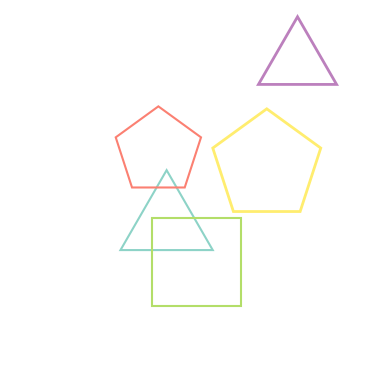[{"shape": "triangle", "thickness": 1.5, "radius": 0.69, "center": [0.433, 0.42]}, {"shape": "pentagon", "thickness": 1.5, "radius": 0.58, "center": [0.411, 0.607]}, {"shape": "square", "thickness": 1.5, "radius": 0.58, "center": [0.511, 0.32]}, {"shape": "triangle", "thickness": 2, "radius": 0.59, "center": [0.773, 0.839]}, {"shape": "pentagon", "thickness": 2, "radius": 0.74, "center": [0.693, 0.57]}]